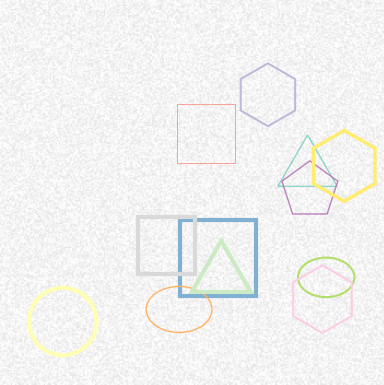[{"shape": "triangle", "thickness": 1, "radius": 0.45, "center": [0.799, 0.56]}, {"shape": "circle", "thickness": 3, "radius": 0.44, "center": [0.163, 0.165]}, {"shape": "hexagon", "thickness": 1.5, "radius": 0.41, "center": [0.696, 0.754]}, {"shape": "square", "thickness": 0.5, "radius": 0.38, "center": [0.535, 0.653]}, {"shape": "square", "thickness": 3, "radius": 0.49, "center": [0.566, 0.329]}, {"shape": "oval", "thickness": 1, "radius": 0.43, "center": [0.465, 0.196]}, {"shape": "oval", "thickness": 1.5, "radius": 0.37, "center": [0.847, 0.28]}, {"shape": "hexagon", "thickness": 1.5, "radius": 0.44, "center": [0.837, 0.223]}, {"shape": "square", "thickness": 3, "radius": 0.37, "center": [0.433, 0.363]}, {"shape": "pentagon", "thickness": 1, "radius": 0.38, "center": [0.805, 0.506]}, {"shape": "triangle", "thickness": 3, "radius": 0.44, "center": [0.575, 0.286]}, {"shape": "hexagon", "thickness": 2.5, "radius": 0.46, "center": [0.894, 0.569]}]